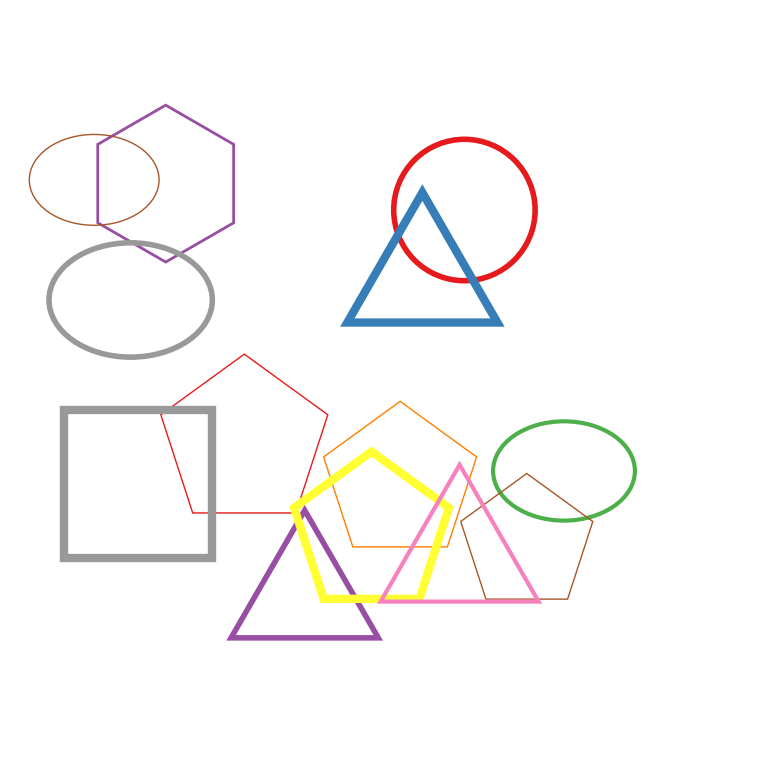[{"shape": "circle", "thickness": 2, "radius": 0.46, "center": [0.603, 0.727]}, {"shape": "pentagon", "thickness": 0.5, "radius": 0.57, "center": [0.317, 0.426]}, {"shape": "triangle", "thickness": 3, "radius": 0.56, "center": [0.549, 0.637]}, {"shape": "oval", "thickness": 1.5, "radius": 0.46, "center": [0.732, 0.388]}, {"shape": "hexagon", "thickness": 1, "radius": 0.51, "center": [0.215, 0.762]}, {"shape": "triangle", "thickness": 2, "radius": 0.55, "center": [0.396, 0.227]}, {"shape": "pentagon", "thickness": 0.5, "radius": 0.52, "center": [0.52, 0.374]}, {"shape": "pentagon", "thickness": 3, "radius": 0.53, "center": [0.482, 0.308]}, {"shape": "pentagon", "thickness": 0.5, "radius": 0.45, "center": [0.684, 0.295]}, {"shape": "oval", "thickness": 0.5, "radius": 0.42, "center": [0.122, 0.766]}, {"shape": "triangle", "thickness": 1.5, "radius": 0.59, "center": [0.597, 0.278]}, {"shape": "square", "thickness": 3, "radius": 0.48, "center": [0.179, 0.371]}, {"shape": "oval", "thickness": 2, "radius": 0.53, "center": [0.17, 0.61]}]